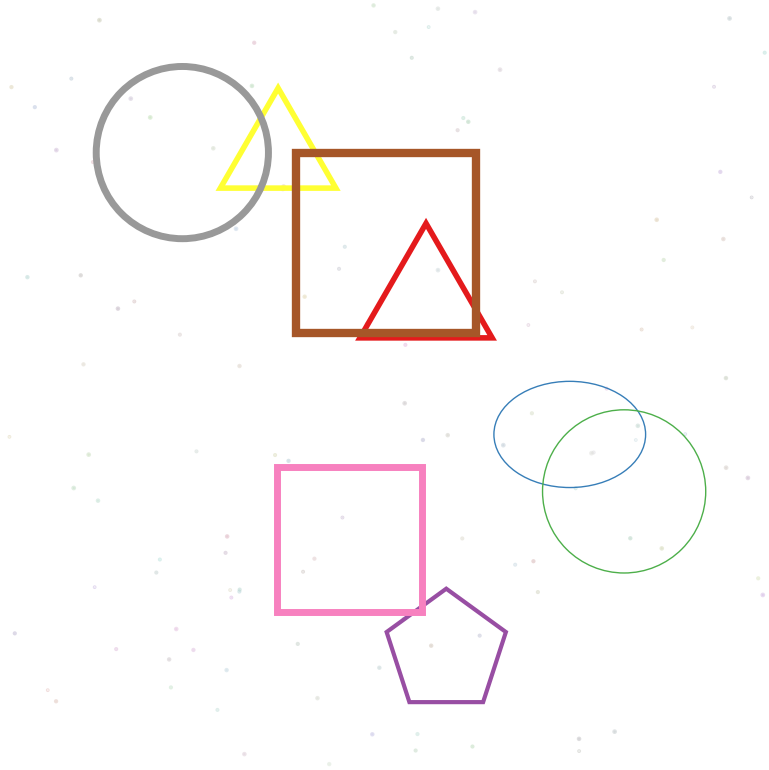[{"shape": "triangle", "thickness": 2, "radius": 0.5, "center": [0.553, 0.611]}, {"shape": "oval", "thickness": 0.5, "radius": 0.49, "center": [0.74, 0.436]}, {"shape": "circle", "thickness": 0.5, "radius": 0.53, "center": [0.811, 0.362]}, {"shape": "pentagon", "thickness": 1.5, "radius": 0.41, "center": [0.58, 0.154]}, {"shape": "triangle", "thickness": 2, "radius": 0.43, "center": [0.361, 0.799]}, {"shape": "square", "thickness": 3, "radius": 0.59, "center": [0.502, 0.684]}, {"shape": "square", "thickness": 2.5, "radius": 0.47, "center": [0.454, 0.3]}, {"shape": "circle", "thickness": 2.5, "radius": 0.56, "center": [0.237, 0.802]}]